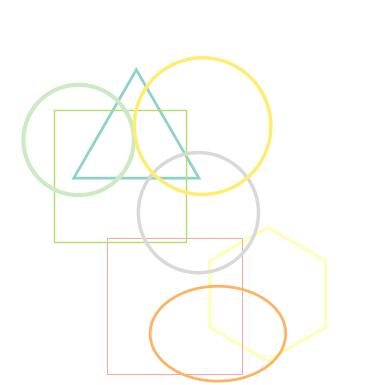[{"shape": "triangle", "thickness": 2, "radius": 0.94, "center": [0.354, 0.631]}, {"shape": "hexagon", "thickness": 2, "radius": 0.87, "center": [0.695, 0.236]}, {"shape": "square", "thickness": 0.5, "radius": 0.88, "center": [0.453, 0.206]}, {"shape": "oval", "thickness": 2, "radius": 0.88, "center": [0.566, 0.133]}, {"shape": "square", "thickness": 1, "radius": 0.86, "center": [0.311, 0.544]}, {"shape": "circle", "thickness": 2.5, "radius": 0.78, "center": [0.515, 0.448]}, {"shape": "circle", "thickness": 3, "radius": 0.72, "center": [0.204, 0.636]}, {"shape": "circle", "thickness": 2.5, "radius": 0.89, "center": [0.526, 0.672]}]